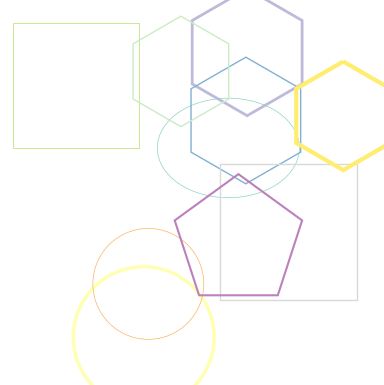[{"shape": "oval", "thickness": 0.5, "radius": 0.92, "center": [0.593, 0.616]}, {"shape": "circle", "thickness": 2.5, "radius": 0.92, "center": [0.373, 0.124]}, {"shape": "hexagon", "thickness": 2, "radius": 0.82, "center": [0.642, 0.864]}, {"shape": "hexagon", "thickness": 1, "radius": 0.82, "center": [0.639, 0.687]}, {"shape": "circle", "thickness": 0.5, "radius": 0.72, "center": [0.385, 0.263]}, {"shape": "square", "thickness": 0.5, "radius": 0.82, "center": [0.198, 0.778]}, {"shape": "square", "thickness": 1, "radius": 0.89, "center": [0.749, 0.397]}, {"shape": "pentagon", "thickness": 1.5, "radius": 0.87, "center": [0.619, 0.374]}, {"shape": "hexagon", "thickness": 1, "radius": 0.72, "center": [0.47, 0.814]}, {"shape": "hexagon", "thickness": 3, "radius": 0.71, "center": [0.892, 0.699]}]